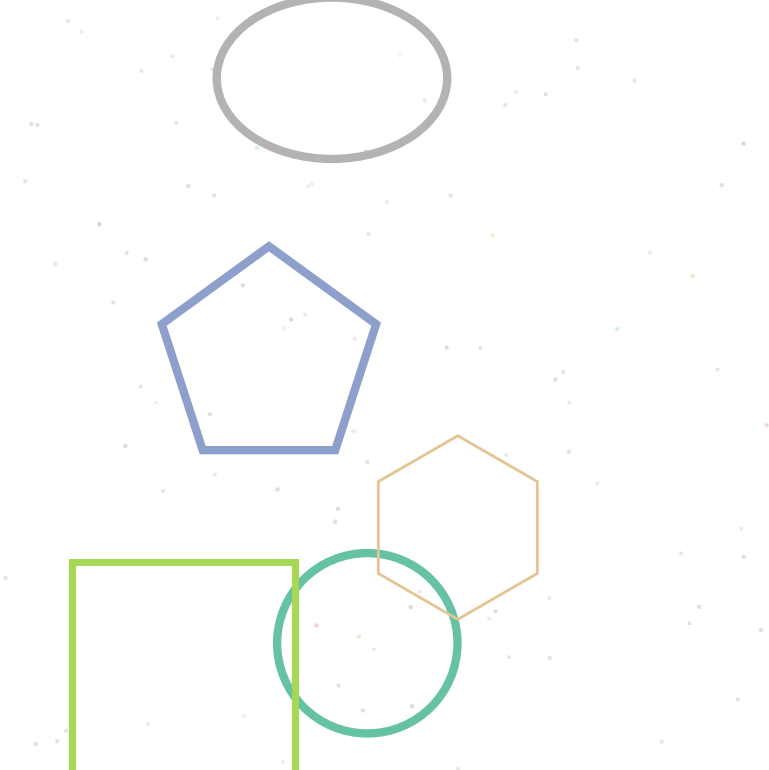[{"shape": "circle", "thickness": 3, "radius": 0.59, "center": [0.477, 0.165]}, {"shape": "pentagon", "thickness": 3, "radius": 0.73, "center": [0.349, 0.534]}, {"shape": "square", "thickness": 2.5, "radius": 0.73, "center": [0.238, 0.125]}, {"shape": "hexagon", "thickness": 1, "radius": 0.6, "center": [0.595, 0.315]}, {"shape": "oval", "thickness": 3, "radius": 0.75, "center": [0.431, 0.898]}]